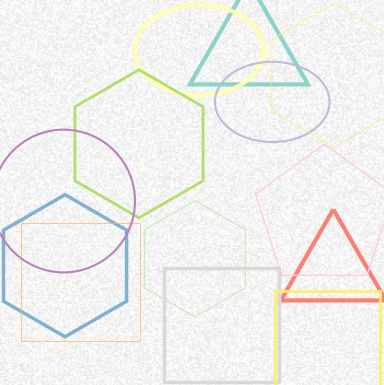[{"shape": "triangle", "thickness": 3, "radius": 0.89, "center": [0.647, 0.869]}, {"shape": "oval", "thickness": 3, "radius": 0.84, "center": [0.518, 0.87]}, {"shape": "oval", "thickness": 1.5, "radius": 0.74, "center": [0.707, 0.735]}, {"shape": "triangle", "thickness": 3, "radius": 0.79, "center": [0.866, 0.298]}, {"shape": "hexagon", "thickness": 2.5, "radius": 0.92, "center": [0.169, 0.31]}, {"shape": "square", "thickness": 0.5, "radius": 0.77, "center": [0.208, 0.267]}, {"shape": "hexagon", "thickness": 2, "radius": 0.96, "center": [0.361, 0.626]}, {"shape": "pentagon", "thickness": 1, "radius": 0.94, "center": [0.843, 0.437]}, {"shape": "square", "thickness": 2.5, "radius": 0.75, "center": [0.576, 0.156]}, {"shape": "circle", "thickness": 1.5, "radius": 0.93, "center": [0.165, 0.478]}, {"shape": "hexagon", "thickness": 1, "radius": 0.76, "center": [0.506, 0.328]}, {"shape": "square", "thickness": 2, "radius": 0.68, "center": [0.85, 0.108]}, {"shape": "hexagon", "thickness": 0.5, "radius": 0.93, "center": [0.867, 0.804]}]